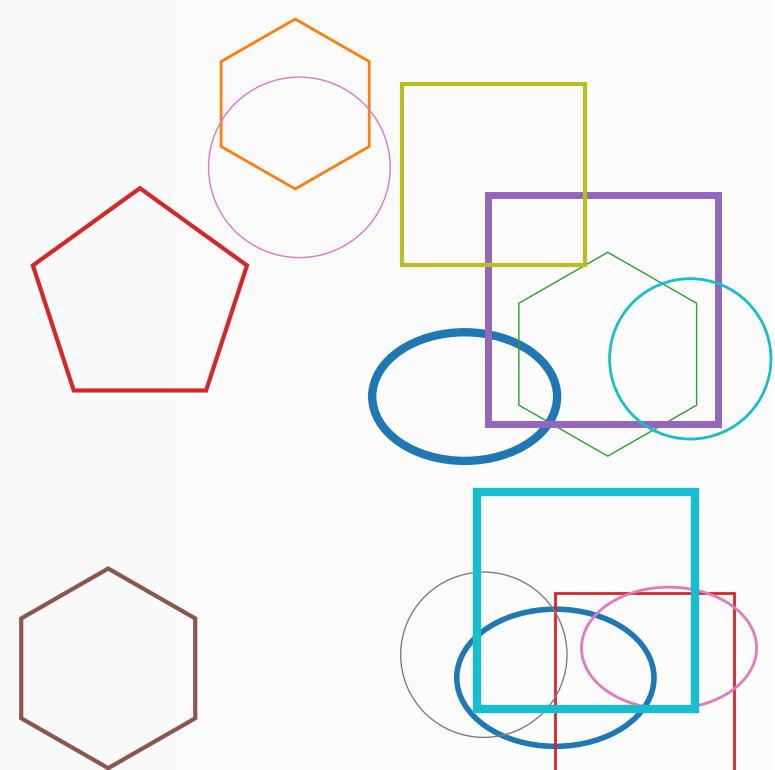[{"shape": "oval", "thickness": 2, "radius": 0.64, "center": [0.717, 0.12]}, {"shape": "oval", "thickness": 3, "radius": 0.6, "center": [0.6, 0.485]}, {"shape": "hexagon", "thickness": 1, "radius": 0.55, "center": [0.381, 0.865]}, {"shape": "hexagon", "thickness": 0.5, "radius": 0.66, "center": [0.784, 0.54]}, {"shape": "square", "thickness": 1, "radius": 0.58, "center": [0.832, 0.114]}, {"shape": "pentagon", "thickness": 1.5, "radius": 0.73, "center": [0.181, 0.61]}, {"shape": "square", "thickness": 2.5, "radius": 0.74, "center": [0.778, 0.599]}, {"shape": "hexagon", "thickness": 1.5, "radius": 0.65, "center": [0.14, 0.132]}, {"shape": "circle", "thickness": 0.5, "radius": 0.59, "center": [0.386, 0.783]}, {"shape": "oval", "thickness": 1, "radius": 0.57, "center": [0.863, 0.158]}, {"shape": "circle", "thickness": 0.5, "radius": 0.54, "center": [0.624, 0.15]}, {"shape": "square", "thickness": 1.5, "radius": 0.59, "center": [0.637, 0.773]}, {"shape": "square", "thickness": 3, "radius": 0.7, "center": [0.756, 0.22]}, {"shape": "circle", "thickness": 1, "radius": 0.52, "center": [0.891, 0.534]}]